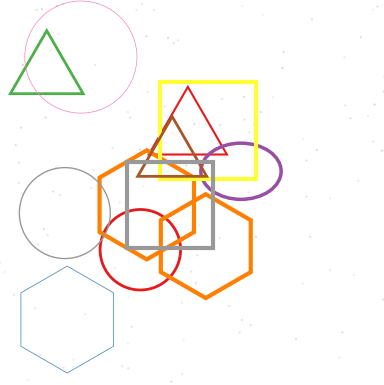[{"shape": "circle", "thickness": 2, "radius": 0.52, "center": [0.365, 0.351]}, {"shape": "triangle", "thickness": 1.5, "radius": 0.59, "center": [0.488, 0.657]}, {"shape": "hexagon", "thickness": 0.5, "radius": 0.69, "center": [0.175, 0.17]}, {"shape": "triangle", "thickness": 2, "radius": 0.55, "center": [0.121, 0.811]}, {"shape": "oval", "thickness": 2.5, "radius": 0.52, "center": [0.626, 0.555]}, {"shape": "hexagon", "thickness": 3, "radius": 0.71, "center": [0.381, 0.468]}, {"shape": "hexagon", "thickness": 3, "radius": 0.67, "center": [0.535, 0.361]}, {"shape": "square", "thickness": 3, "radius": 0.63, "center": [0.541, 0.661]}, {"shape": "triangle", "thickness": 2, "radius": 0.52, "center": [0.447, 0.594]}, {"shape": "circle", "thickness": 0.5, "radius": 0.73, "center": [0.21, 0.852]}, {"shape": "circle", "thickness": 1, "radius": 0.59, "center": [0.168, 0.447]}, {"shape": "square", "thickness": 3, "radius": 0.56, "center": [0.442, 0.467]}]